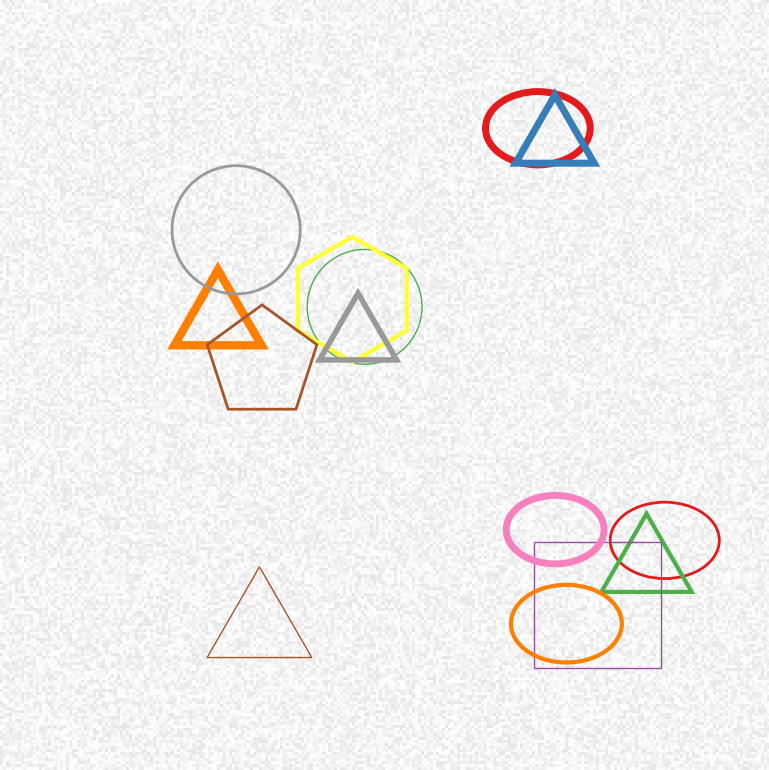[{"shape": "oval", "thickness": 2.5, "radius": 0.34, "center": [0.699, 0.833]}, {"shape": "oval", "thickness": 1, "radius": 0.35, "center": [0.863, 0.298]}, {"shape": "triangle", "thickness": 2.5, "radius": 0.29, "center": [0.721, 0.818]}, {"shape": "triangle", "thickness": 1.5, "radius": 0.34, "center": [0.84, 0.265]}, {"shape": "circle", "thickness": 0.5, "radius": 0.37, "center": [0.474, 0.601]}, {"shape": "square", "thickness": 0.5, "radius": 0.41, "center": [0.776, 0.214]}, {"shape": "oval", "thickness": 1.5, "radius": 0.36, "center": [0.736, 0.19]}, {"shape": "triangle", "thickness": 3, "radius": 0.33, "center": [0.283, 0.584]}, {"shape": "hexagon", "thickness": 1.5, "radius": 0.41, "center": [0.458, 0.611]}, {"shape": "pentagon", "thickness": 1, "radius": 0.37, "center": [0.34, 0.529]}, {"shape": "triangle", "thickness": 0.5, "radius": 0.39, "center": [0.337, 0.185]}, {"shape": "oval", "thickness": 2.5, "radius": 0.32, "center": [0.721, 0.312]}, {"shape": "triangle", "thickness": 2, "radius": 0.29, "center": [0.465, 0.561]}, {"shape": "circle", "thickness": 1, "radius": 0.42, "center": [0.307, 0.702]}]